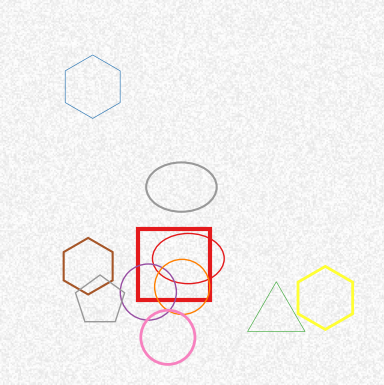[{"shape": "oval", "thickness": 1, "radius": 0.47, "center": [0.489, 0.328]}, {"shape": "square", "thickness": 3, "radius": 0.47, "center": [0.452, 0.313]}, {"shape": "hexagon", "thickness": 0.5, "radius": 0.41, "center": [0.241, 0.775]}, {"shape": "triangle", "thickness": 0.5, "radius": 0.43, "center": [0.718, 0.182]}, {"shape": "circle", "thickness": 1, "radius": 0.36, "center": [0.385, 0.241]}, {"shape": "circle", "thickness": 1, "radius": 0.36, "center": [0.473, 0.255]}, {"shape": "hexagon", "thickness": 2, "radius": 0.41, "center": [0.845, 0.226]}, {"shape": "hexagon", "thickness": 1.5, "radius": 0.37, "center": [0.229, 0.309]}, {"shape": "circle", "thickness": 2, "radius": 0.35, "center": [0.436, 0.124]}, {"shape": "pentagon", "thickness": 1, "radius": 0.34, "center": [0.26, 0.219]}, {"shape": "oval", "thickness": 1.5, "radius": 0.46, "center": [0.471, 0.514]}]